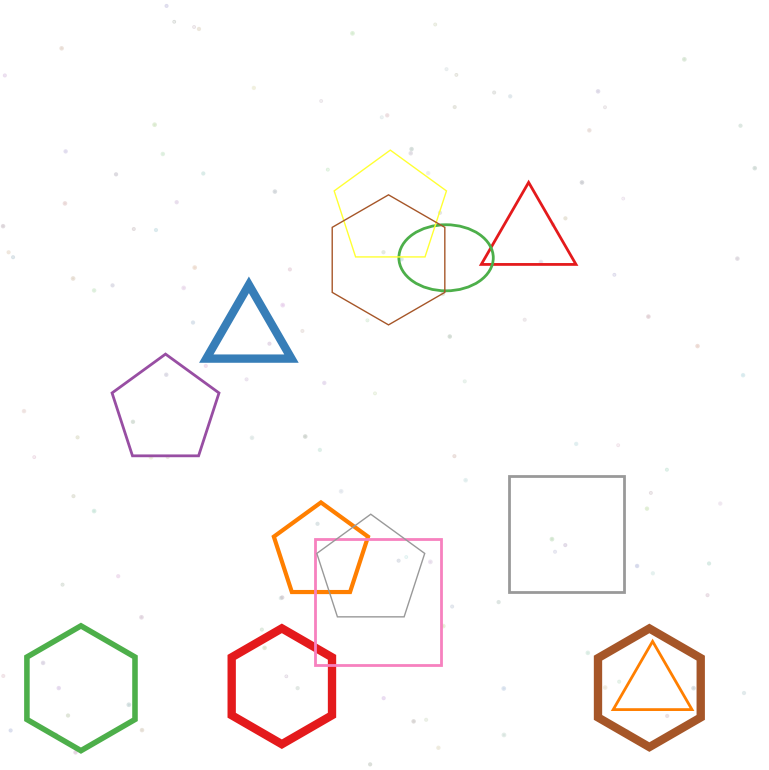[{"shape": "hexagon", "thickness": 3, "radius": 0.38, "center": [0.366, 0.109]}, {"shape": "triangle", "thickness": 1, "radius": 0.36, "center": [0.687, 0.692]}, {"shape": "triangle", "thickness": 3, "radius": 0.32, "center": [0.323, 0.566]}, {"shape": "oval", "thickness": 1, "radius": 0.31, "center": [0.579, 0.665]}, {"shape": "hexagon", "thickness": 2, "radius": 0.41, "center": [0.105, 0.106]}, {"shape": "pentagon", "thickness": 1, "radius": 0.37, "center": [0.215, 0.467]}, {"shape": "triangle", "thickness": 1, "radius": 0.3, "center": [0.848, 0.108]}, {"shape": "pentagon", "thickness": 1.5, "radius": 0.32, "center": [0.417, 0.283]}, {"shape": "pentagon", "thickness": 0.5, "radius": 0.38, "center": [0.507, 0.728]}, {"shape": "hexagon", "thickness": 3, "radius": 0.39, "center": [0.843, 0.107]}, {"shape": "hexagon", "thickness": 0.5, "radius": 0.42, "center": [0.505, 0.663]}, {"shape": "square", "thickness": 1, "radius": 0.41, "center": [0.491, 0.218]}, {"shape": "pentagon", "thickness": 0.5, "radius": 0.37, "center": [0.482, 0.259]}, {"shape": "square", "thickness": 1, "radius": 0.37, "center": [0.736, 0.307]}]